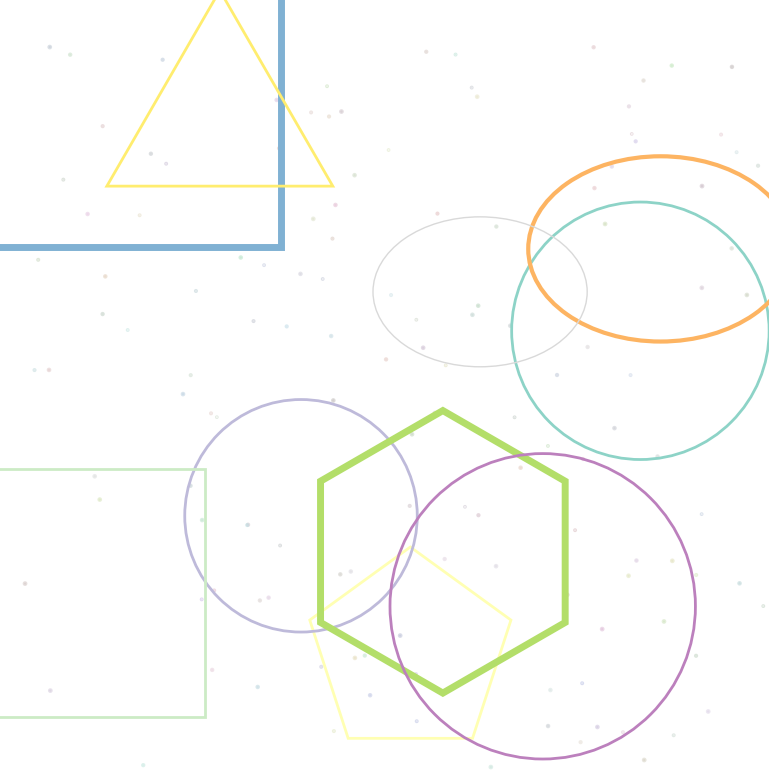[{"shape": "circle", "thickness": 1, "radius": 0.84, "center": [0.832, 0.57]}, {"shape": "pentagon", "thickness": 1, "radius": 0.69, "center": [0.533, 0.152]}, {"shape": "circle", "thickness": 1, "radius": 0.75, "center": [0.391, 0.33]}, {"shape": "square", "thickness": 2.5, "radius": 0.94, "center": [0.177, 0.867]}, {"shape": "oval", "thickness": 1.5, "radius": 0.86, "center": [0.858, 0.677]}, {"shape": "hexagon", "thickness": 2.5, "radius": 0.92, "center": [0.575, 0.283]}, {"shape": "oval", "thickness": 0.5, "radius": 0.7, "center": [0.623, 0.621]}, {"shape": "circle", "thickness": 1, "radius": 0.99, "center": [0.705, 0.213]}, {"shape": "square", "thickness": 1, "radius": 0.81, "center": [0.105, 0.23]}, {"shape": "triangle", "thickness": 1, "radius": 0.85, "center": [0.285, 0.843]}]